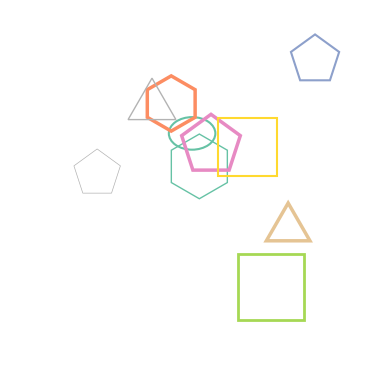[{"shape": "hexagon", "thickness": 1, "radius": 0.42, "center": [0.518, 0.568]}, {"shape": "oval", "thickness": 1.5, "radius": 0.3, "center": [0.499, 0.653]}, {"shape": "hexagon", "thickness": 2.5, "radius": 0.36, "center": [0.445, 0.731]}, {"shape": "pentagon", "thickness": 1.5, "radius": 0.33, "center": [0.818, 0.845]}, {"shape": "pentagon", "thickness": 2.5, "radius": 0.4, "center": [0.548, 0.623]}, {"shape": "square", "thickness": 2, "radius": 0.43, "center": [0.705, 0.254]}, {"shape": "square", "thickness": 1.5, "radius": 0.38, "center": [0.643, 0.618]}, {"shape": "triangle", "thickness": 2.5, "radius": 0.33, "center": [0.748, 0.407]}, {"shape": "triangle", "thickness": 1, "radius": 0.36, "center": [0.395, 0.725]}, {"shape": "pentagon", "thickness": 0.5, "radius": 0.32, "center": [0.252, 0.55]}]